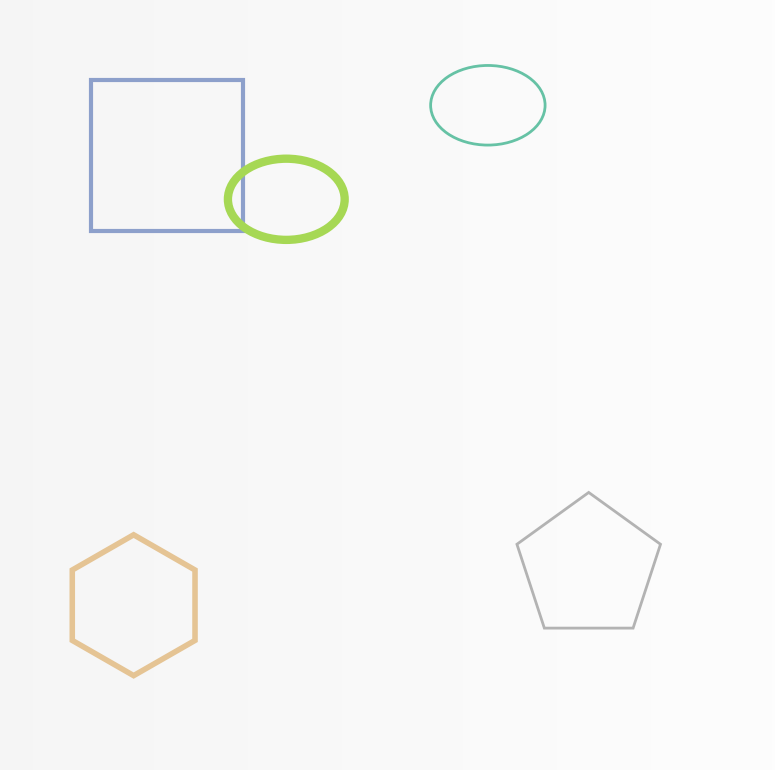[{"shape": "oval", "thickness": 1, "radius": 0.37, "center": [0.629, 0.863]}, {"shape": "square", "thickness": 1.5, "radius": 0.49, "center": [0.215, 0.798]}, {"shape": "oval", "thickness": 3, "radius": 0.38, "center": [0.369, 0.741]}, {"shape": "hexagon", "thickness": 2, "radius": 0.46, "center": [0.172, 0.214]}, {"shape": "pentagon", "thickness": 1, "radius": 0.49, "center": [0.76, 0.263]}]